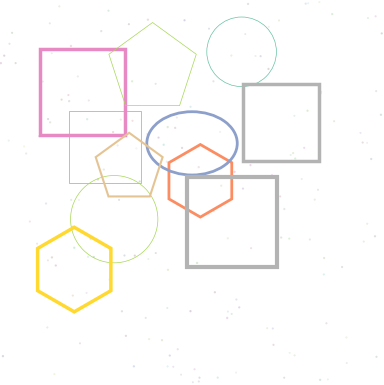[{"shape": "square", "thickness": 0.5, "radius": 0.47, "center": [0.273, 0.619]}, {"shape": "circle", "thickness": 0.5, "radius": 0.45, "center": [0.628, 0.865]}, {"shape": "hexagon", "thickness": 2, "radius": 0.47, "center": [0.52, 0.53]}, {"shape": "oval", "thickness": 2, "radius": 0.59, "center": [0.499, 0.628]}, {"shape": "square", "thickness": 2.5, "radius": 0.56, "center": [0.214, 0.761]}, {"shape": "pentagon", "thickness": 0.5, "radius": 0.6, "center": [0.396, 0.822]}, {"shape": "circle", "thickness": 0.5, "radius": 0.57, "center": [0.297, 0.431]}, {"shape": "hexagon", "thickness": 2.5, "radius": 0.55, "center": [0.193, 0.3]}, {"shape": "pentagon", "thickness": 1.5, "radius": 0.46, "center": [0.335, 0.564]}, {"shape": "square", "thickness": 2.5, "radius": 0.5, "center": [0.73, 0.682]}, {"shape": "square", "thickness": 3, "radius": 0.58, "center": [0.603, 0.423]}]